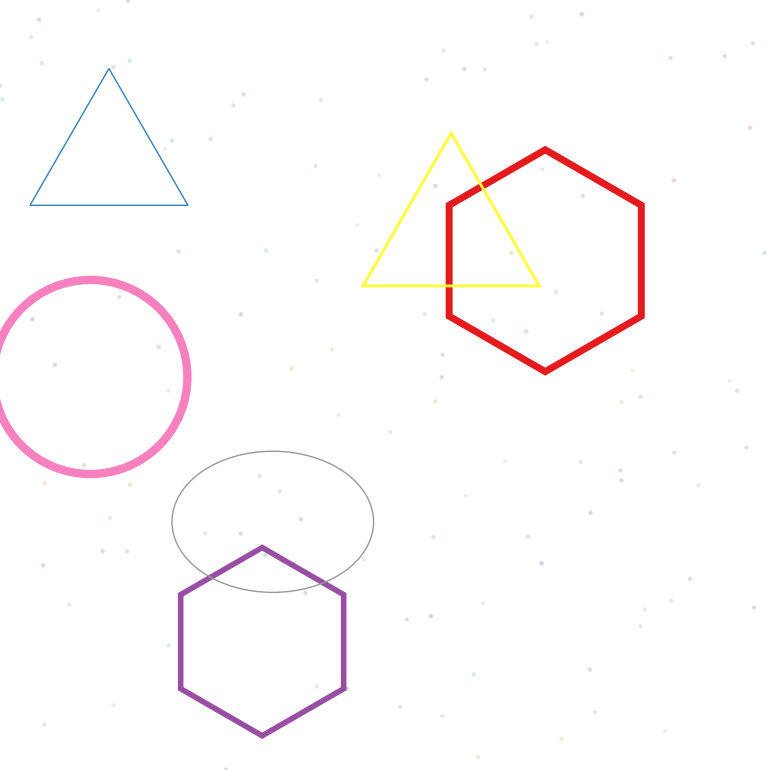[{"shape": "hexagon", "thickness": 2.5, "radius": 0.72, "center": [0.708, 0.661]}, {"shape": "triangle", "thickness": 0.5, "radius": 0.59, "center": [0.141, 0.793]}, {"shape": "hexagon", "thickness": 2, "radius": 0.61, "center": [0.341, 0.167]}, {"shape": "triangle", "thickness": 1, "radius": 0.66, "center": [0.586, 0.695]}, {"shape": "circle", "thickness": 3, "radius": 0.63, "center": [0.117, 0.51]}, {"shape": "oval", "thickness": 0.5, "radius": 0.65, "center": [0.354, 0.322]}]